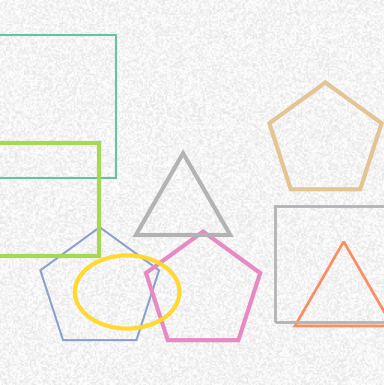[{"shape": "square", "thickness": 1.5, "radius": 0.93, "center": [0.117, 0.723]}, {"shape": "triangle", "thickness": 2, "radius": 0.73, "center": [0.893, 0.226]}, {"shape": "pentagon", "thickness": 1.5, "radius": 0.81, "center": [0.259, 0.248]}, {"shape": "pentagon", "thickness": 3, "radius": 0.78, "center": [0.528, 0.243]}, {"shape": "square", "thickness": 3, "radius": 0.73, "center": [0.11, 0.483]}, {"shape": "oval", "thickness": 3, "radius": 0.68, "center": [0.33, 0.242]}, {"shape": "pentagon", "thickness": 3, "radius": 0.77, "center": [0.845, 0.632]}, {"shape": "triangle", "thickness": 3, "radius": 0.71, "center": [0.476, 0.46]}, {"shape": "square", "thickness": 2, "radius": 0.75, "center": [0.866, 0.313]}]